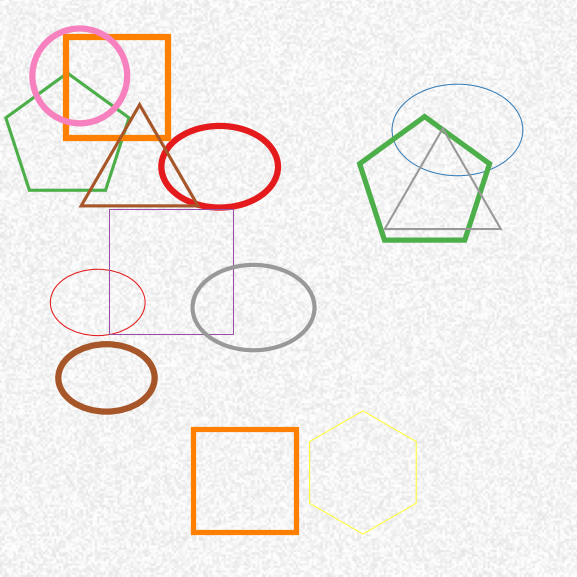[{"shape": "oval", "thickness": 0.5, "radius": 0.41, "center": [0.169, 0.475]}, {"shape": "oval", "thickness": 3, "radius": 0.5, "center": [0.38, 0.71]}, {"shape": "oval", "thickness": 0.5, "radius": 0.57, "center": [0.792, 0.774]}, {"shape": "pentagon", "thickness": 1.5, "radius": 0.56, "center": [0.117, 0.76]}, {"shape": "pentagon", "thickness": 2.5, "radius": 0.59, "center": [0.735, 0.679]}, {"shape": "square", "thickness": 0.5, "radius": 0.54, "center": [0.296, 0.529]}, {"shape": "square", "thickness": 3, "radius": 0.44, "center": [0.203, 0.848]}, {"shape": "square", "thickness": 2.5, "radius": 0.45, "center": [0.423, 0.167]}, {"shape": "hexagon", "thickness": 0.5, "radius": 0.53, "center": [0.628, 0.181]}, {"shape": "oval", "thickness": 3, "radius": 0.42, "center": [0.184, 0.345]}, {"shape": "triangle", "thickness": 1.5, "radius": 0.58, "center": [0.242, 0.701]}, {"shape": "circle", "thickness": 3, "radius": 0.41, "center": [0.138, 0.868]}, {"shape": "oval", "thickness": 2, "radius": 0.53, "center": [0.439, 0.467]}, {"shape": "triangle", "thickness": 1, "radius": 0.58, "center": [0.767, 0.661]}]